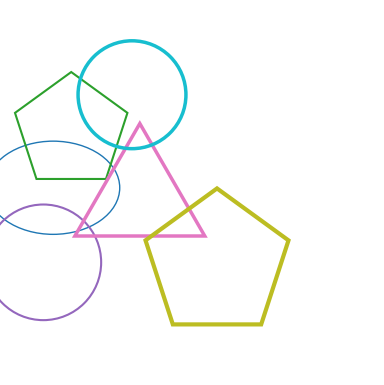[{"shape": "oval", "thickness": 1, "radius": 0.86, "center": [0.138, 0.512]}, {"shape": "pentagon", "thickness": 1.5, "radius": 0.77, "center": [0.185, 0.659]}, {"shape": "circle", "thickness": 1.5, "radius": 0.75, "center": [0.113, 0.319]}, {"shape": "triangle", "thickness": 2.5, "radius": 0.97, "center": [0.363, 0.484]}, {"shape": "pentagon", "thickness": 3, "radius": 0.98, "center": [0.564, 0.315]}, {"shape": "circle", "thickness": 2.5, "radius": 0.7, "center": [0.343, 0.754]}]